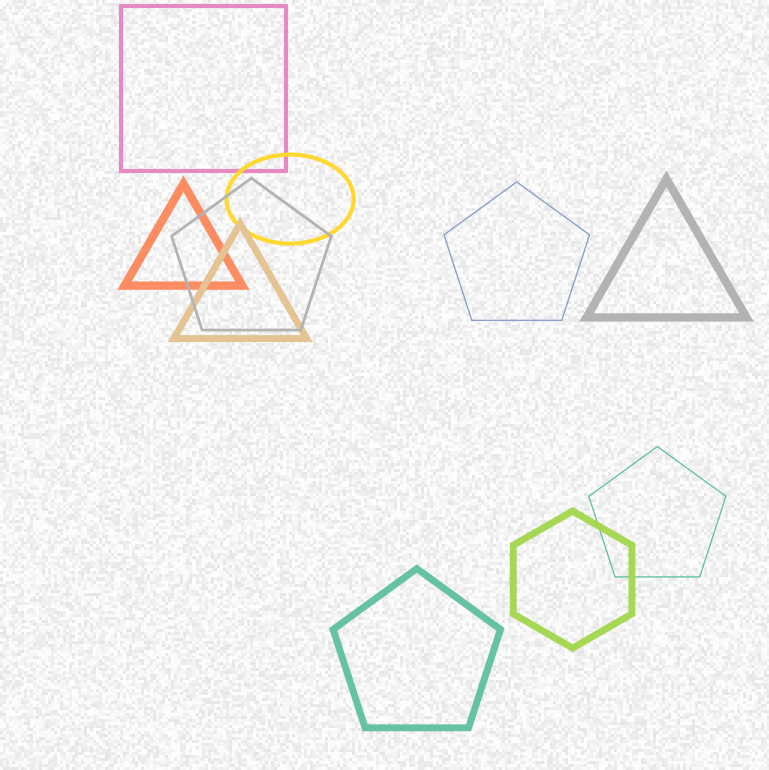[{"shape": "pentagon", "thickness": 2.5, "radius": 0.57, "center": [0.541, 0.147]}, {"shape": "pentagon", "thickness": 0.5, "radius": 0.47, "center": [0.854, 0.326]}, {"shape": "triangle", "thickness": 3, "radius": 0.44, "center": [0.238, 0.673]}, {"shape": "pentagon", "thickness": 0.5, "radius": 0.5, "center": [0.671, 0.664]}, {"shape": "square", "thickness": 1.5, "radius": 0.54, "center": [0.265, 0.885]}, {"shape": "hexagon", "thickness": 2.5, "radius": 0.45, "center": [0.744, 0.247]}, {"shape": "oval", "thickness": 1.5, "radius": 0.41, "center": [0.377, 0.741]}, {"shape": "triangle", "thickness": 2.5, "radius": 0.5, "center": [0.312, 0.61]}, {"shape": "triangle", "thickness": 3, "radius": 0.6, "center": [0.866, 0.648]}, {"shape": "pentagon", "thickness": 1, "radius": 0.55, "center": [0.327, 0.66]}]